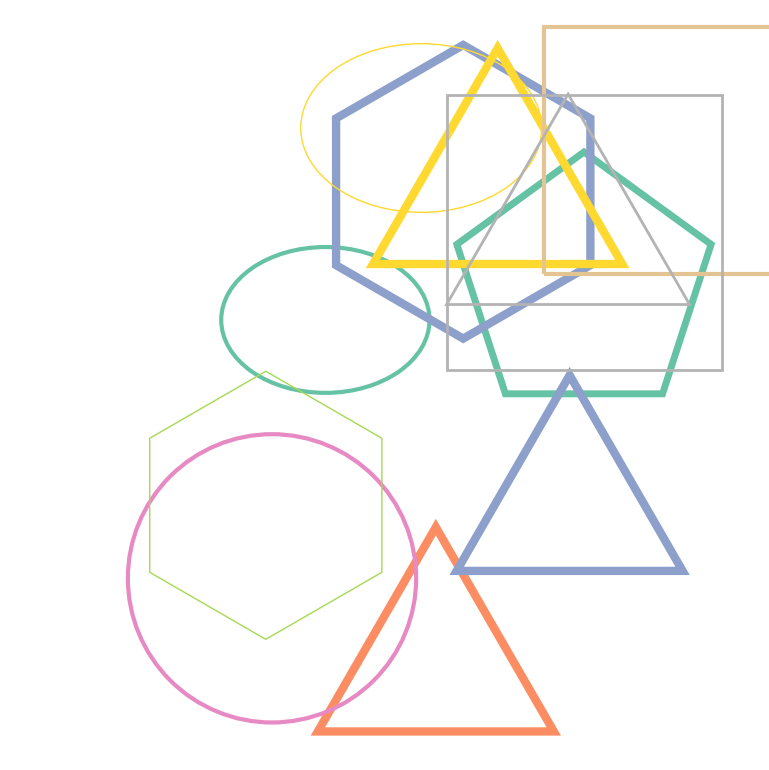[{"shape": "oval", "thickness": 1.5, "radius": 0.68, "center": [0.423, 0.584]}, {"shape": "pentagon", "thickness": 2.5, "radius": 0.87, "center": [0.758, 0.629]}, {"shape": "triangle", "thickness": 3, "radius": 0.88, "center": [0.566, 0.139]}, {"shape": "triangle", "thickness": 3, "radius": 0.85, "center": [0.74, 0.343]}, {"shape": "hexagon", "thickness": 3, "radius": 0.95, "center": [0.602, 0.751]}, {"shape": "circle", "thickness": 1.5, "radius": 0.94, "center": [0.353, 0.249]}, {"shape": "hexagon", "thickness": 0.5, "radius": 0.87, "center": [0.345, 0.344]}, {"shape": "triangle", "thickness": 3, "radius": 0.93, "center": [0.646, 0.751]}, {"shape": "oval", "thickness": 0.5, "radius": 0.78, "center": [0.547, 0.834]}, {"shape": "square", "thickness": 1.5, "radius": 0.8, "center": [0.867, 0.805]}, {"shape": "square", "thickness": 1, "radius": 0.89, "center": [0.759, 0.698]}, {"shape": "triangle", "thickness": 1, "radius": 0.91, "center": [0.738, 0.696]}]